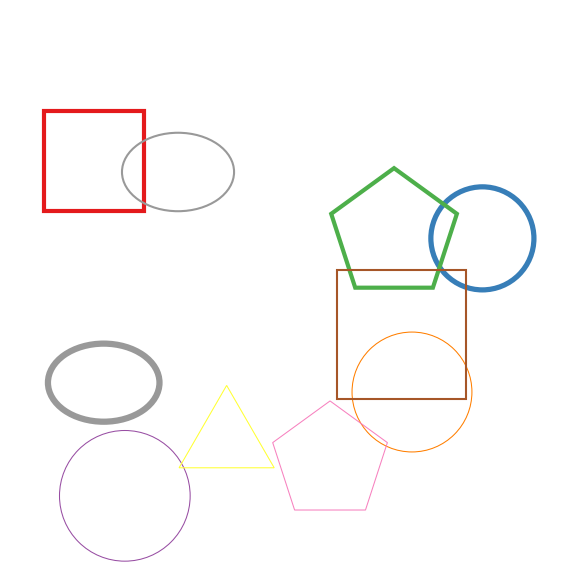[{"shape": "square", "thickness": 2, "radius": 0.43, "center": [0.163, 0.72]}, {"shape": "circle", "thickness": 2.5, "radius": 0.45, "center": [0.835, 0.586]}, {"shape": "pentagon", "thickness": 2, "radius": 0.57, "center": [0.682, 0.594]}, {"shape": "circle", "thickness": 0.5, "radius": 0.57, "center": [0.216, 0.141]}, {"shape": "circle", "thickness": 0.5, "radius": 0.52, "center": [0.713, 0.32]}, {"shape": "triangle", "thickness": 0.5, "radius": 0.48, "center": [0.392, 0.237]}, {"shape": "square", "thickness": 1, "radius": 0.56, "center": [0.696, 0.42]}, {"shape": "pentagon", "thickness": 0.5, "radius": 0.52, "center": [0.571, 0.2]}, {"shape": "oval", "thickness": 3, "radius": 0.48, "center": [0.18, 0.337]}, {"shape": "oval", "thickness": 1, "radius": 0.49, "center": [0.308, 0.701]}]